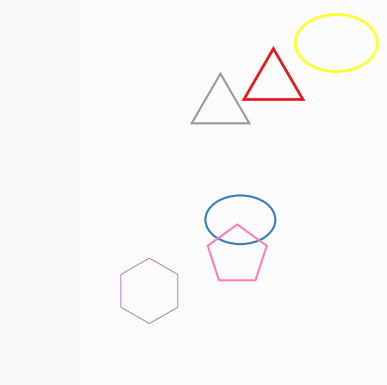[{"shape": "triangle", "thickness": 2, "radius": 0.44, "center": [0.706, 0.786]}, {"shape": "oval", "thickness": 1.5, "radius": 0.45, "center": [0.62, 0.429]}, {"shape": "hexagon", "thickness": 0.5, "radius": 0.42, "center": [0.385, 0.245]}, {"shape": "oval", "thickness": 2, "radius": 0.53, "center": [0.868, 0.888]}, {"shape": "pentagon", "thickness": 1.5, "radius": 0.4, "center": [0.612, 0.337]}, {"shape": "triangle", "thickness": 1.5, "radius": 0.43, "center": [0.569, 0.723]}]